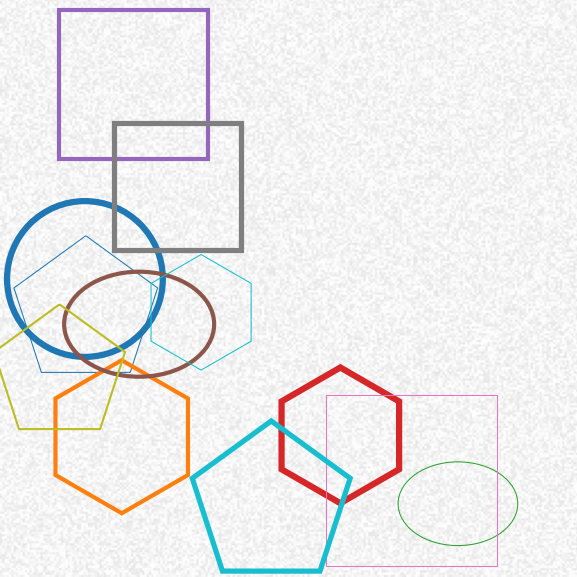[{"shape": "pentagon", "thickness": 0.5, "radius": 0.65, "center": [0.149, 0.46]}, {"shape": "circle", "thickness": 3, "radius": 0.67, "center": [0.147, 0.516]}, {"shape": "hexagon", "thickness": 2, "radius": 0.66, "center": [0.211, 0.243]}, {"shape": "oval", "thickness": 0.5, "radius": 0.52, "center": [0.793, 0.127]}, {"shape": "hexagon", "thickness": 3, "radius": 0.59, "center": [0.589, 0.245]}, {"shape": "square", "thickness": 2, "radius": 0.64, "center": [0.231, 0.853]}, {"shape": "oval", "thickness": 2, "radius": 0.65, "center": [0.241, 0.438]}, {"shape": "square", "thickness": 0.5, "radius": 0.74, "center": [0.712, 0.167]}, {"shape": "square", "thickness": 2.5, "radius": 0.55, "center": [0.307, 0.677]}, {"shape": "pentagon", "thickness": 1, "radius": 0.6, "center": [0.103, 0.353]}, {"shape": "pentagon", "thickness": 2.5, "radius": 0.72, "center": [0.47, 0.126]}, {"shape": "hexagon", "thickness": 0.5, "radius": 0.5, "center": [0.348, 0.458]}]